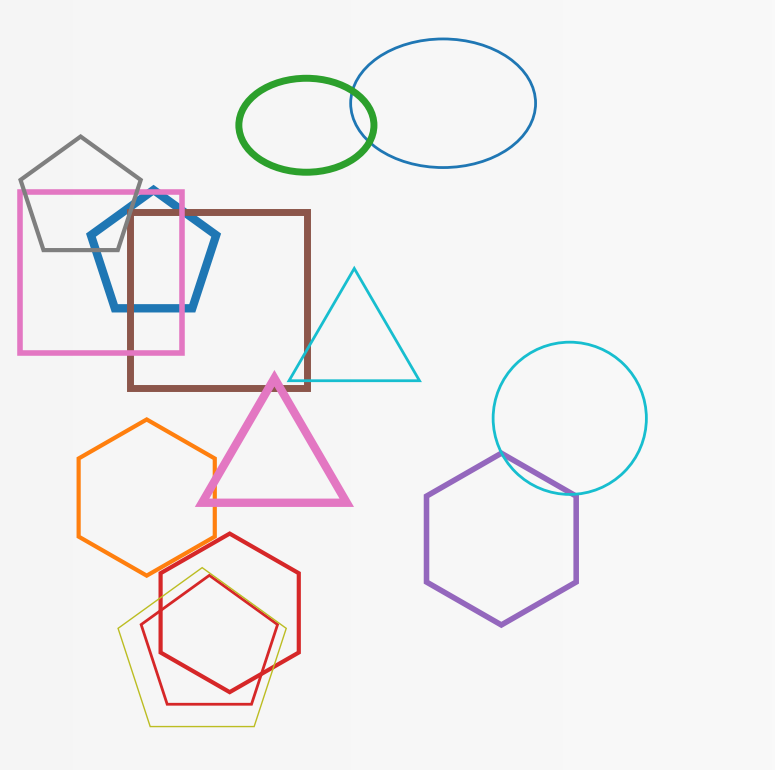[{"shape": "oval", "thickness": 1, "radius": 0.6, "center": [0.572, 0.866]}, {"shape": "pentagon", "thickness": 3, "radius": 0.42, "center": [0.198, 0.668]}, {"shape": "hexagon", "thickness": 1.5, "radius": 0.51, "center": [0.189, 0.354]}, {"shape": "oval", "thickness": 2.5, "radius": 0.44, "center": [0.395, 0.837]}, {"shape": "pentagon", "thickness": 1, "radius": 0.46, "center": [0.27, 0.16]}, {"shape": "hexagon", "thickness": 1.5, "radius": 0.51, "center": [0.296, 0.204]}, {"shape": "hexagon", "thickness": 2, "radius": 0.56, "center": [0.647, 0.3]}, {"shape": "square", "thickness": 2.5, "radius": 0.57, "center": [0.282, 0.611]}, {"shape": "square", "thickness": 2, "radius": 0.52, "center": [0.13, 0.646]}, {"shape": "triangle", "thickness": 3, "radius": 0.54, "center": [0.354, 0.401]}, {"shape": "pentagon", "thickness": 1.5, "radius": 0.41, "center": [0.104, 0.741]}, {"shape": "pentagon", "thickness": 0.5, "radius": 0.57, "center": [0.261, 0.149]}, {"shape": "circle", "thickness": 1, "radius": 0.49, "center": [0.735, 0.457]}, {"shape": "triangle", "thickness": 1, "radius": 0.49, "center": [0.457, 0.554]}]